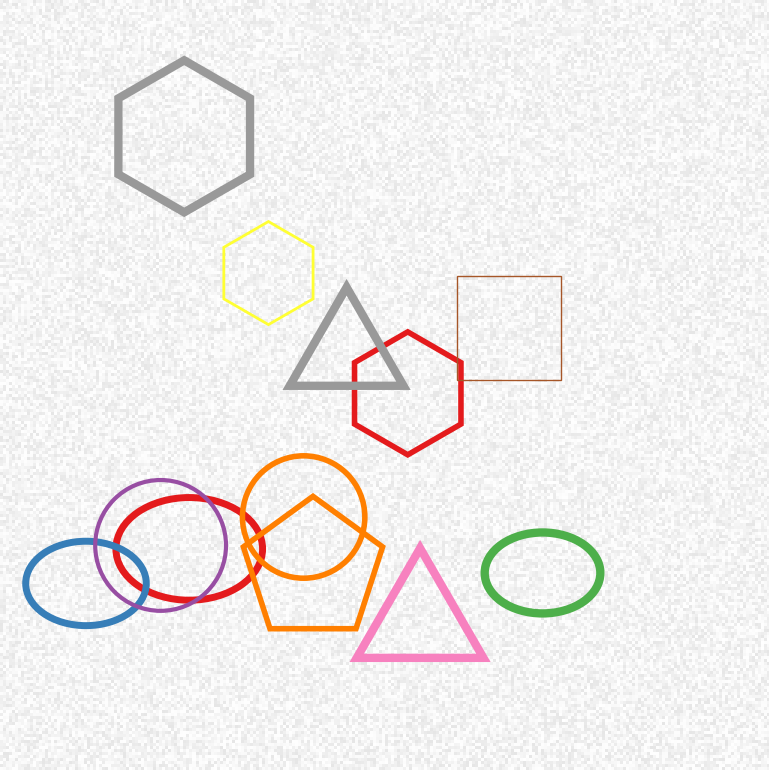[{"shape": "hexagon", "thickness": 2, "radius": 0.4, "center": [0.53, 0.489]}, {"shape": "oval", "thickness": 2.5, "radius": 0.48, "center": [0.246, 0.287]}, {"shape": "oval", "thickness": 2.5, "radius": 0.39, "center": [0.112, 0.242]}, {"shape": "oval", "thickness": 3, "radius": 0.38, "center": [0.705, 0.256]}, {"shape": "circle", "thickness": 1.5, "radius": 0.42, "center": [0.209, 0.292]}, {"shape": "pentagon", "thickness": 2, "radius": 0.48, "center": [0.406, 0.26]}, {"shape": "circle", "thickness": 2, "radius": 0.4, "center": [0.394, 0.329]}, {"shape": "hexagon", "thickness": 1, "radius": 0.33, "center": [0.349, 0.645]}, {"shape": "square", "thickness": 0.5, "radius": 0.34, "center": [0.661, 0.574]}, {"shape": "triangle", "thickness": 3, "radius": 0.47, "center": [0.546, 0.193]}, {"shape": "triangle", "thickness": 3, "radius": 0.43, "center": [0.45, 0.542]}, {"shape": "hexagon", "thickness": 3, "radius": 0.49, "center": [0.239, 0.823]}]